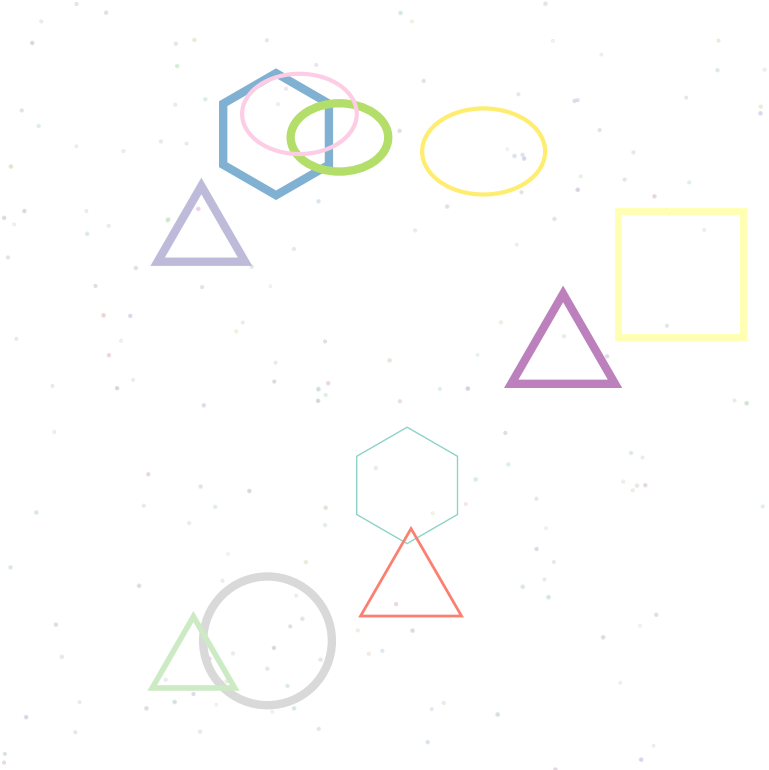[{"shape": "hexagon", "thickness": 0.5, "radius": 0.38, "center": [0.529, 0.37]}, {"shape": "square", "thickness": 2.5, "radius": 0.41, "center": [0.884, 0.644]}, {"shape": "triangle", "thickness": 3, "radius": 0.33, "center": [0.261, 0.693]}, {"shape": "triangle", "thickness": 1, "radius": 0.38, "center": [0.534, 0.238]}, {"shape": "hexagon", "thickness": 3, "radius": 0.4, "center": [0.359, 0.826]}, {"shape": "oval", "thickness": 3, "radius": 0.32, "center": [0.441, 0.822]}, {"shape": "oval", "thickness": 1.5, "radius": 0.37, "center": [0.389, 0.852]}, {"shape": "circle", "thickness": 3, "radius": 0.42, "center": [0.347, 0.168]}, {"shape": "triangle", "thickness": 3, "radius": 0.39, "center": [0.731, 0.54]}, {"shape": "triangle", "thickness": 2, "radius": 0.31, "center": [0.251, 0.137]}, {"shape": "oval", "thickness": 1.5, "radius": 0.4, "center": [0.628, 0.803]}]